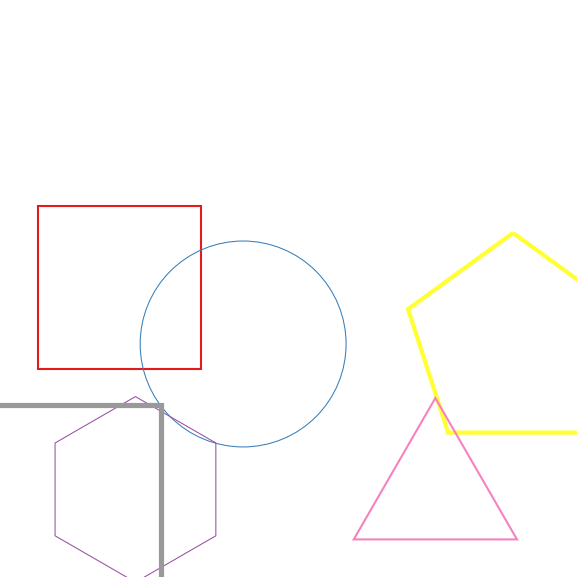[{"shape": "square", "thickness": 1, "radius": 0.71, "center": [0.207, 0.502]}, {"shape": "circle", "thickness": 0.5, "radius": 0.89, "center": [0.421, 0.403]}, {"shape": "hexagon", "thickness": 0.5, "radius": 0.8, "center": [0.235, 0.152]}, {"shape": "pentagon", "thickness": 2, "radius": 0.96, "center": [0.888, 0.405]}, {"shape": "triangle", "thickness": 1, "radius": 0.82, "center": [0.754, 0.147]}, {"shape": "square", "thickness": 2.5, "radius": 0.77, "center": [0.125, 0.145]}]